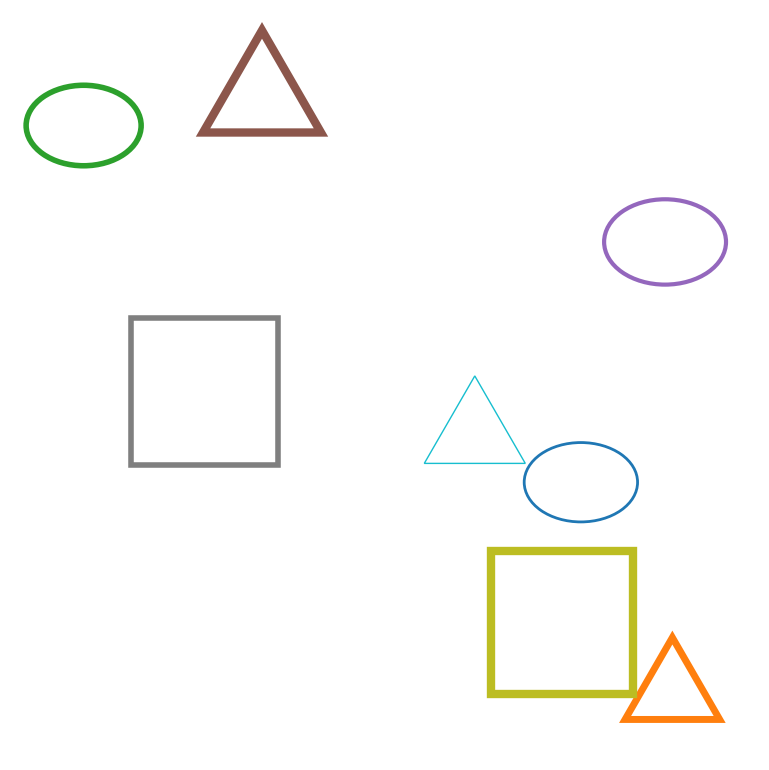[{"shape": "oval", "thickness": 1, "radius": 0.37, "center": [0.754, 0.374]}, {"shape": "triangle", "thickness": 2.5, "radius": 0.35, "center": [0.873, 0.101]}, {"shape": "oval", "thickness": 2, "radius": 0.37, "center": [0.109, 0.837]}, {"shape": "oval", "thickness": 1.5, "radius": 0.4, "center": [0.864, 0.686]}, {"shape": "triangle", "thickness": 3, "radius": 0.44, "center": [0.34, 0.872]}, {"shape": "square", "thickness": 2, "radius": 0.48, "center": [0.266, 0.492]}, {"shape": "square", "thickness": 3, "radius": 0.46, "center": [0.73, 0.191]}, {"shape": "triangle", "thickness": 0.5, "radius": 0.38, "center": [0.617, 0.436]}]